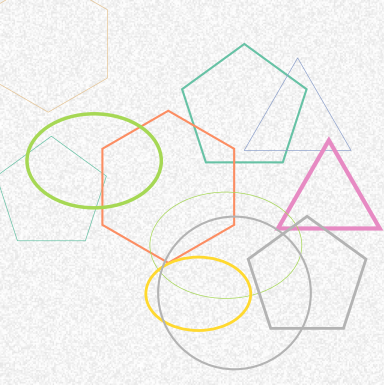[{"shape": "pentagon", "thickness": 1.5, "radius": 0.85, "center": [0.635, 0.716]}, {"shape": "pentagon", "thickness": 0.5, "radius": 0.75, "center": [0.133, 0.496]}, {"shape": "hexagon", "thickness": 1.5, "radius": 0.99, "center": [0.437, 0.515]}, {"shape": "triangle", "thickness": 0.5, "radius": 0.8, "center": [0.773, 0.689]}, {"shape": "triangle", "thickness": 3, "radius": 0.76, "center": [0.854, 0.483]}, {"shape": "oval", "thickness": 0.5, "radius": 0.99, "center": [0.587, 0.363]}, {"shape": "oval", "thickness": 2.5, "radius": 0.87, "center": [0.245, 0.582]}, {"shape": "oval", "thickness": 2, "radius": 0.68, "center": [0.515, 0.237]}, {"shape": "hexagon", "thickness": 0.5, "radius": 0.89, "center": [0.125, 0.886]}, {"shape": "circle", "thickness": 1.5, "radius": 0.99, "center": [0.609, 0.239]}, {"shape": "pentagon", "thickness": 2, "radius": 0.8, "center": [0.798, 0.277]}]